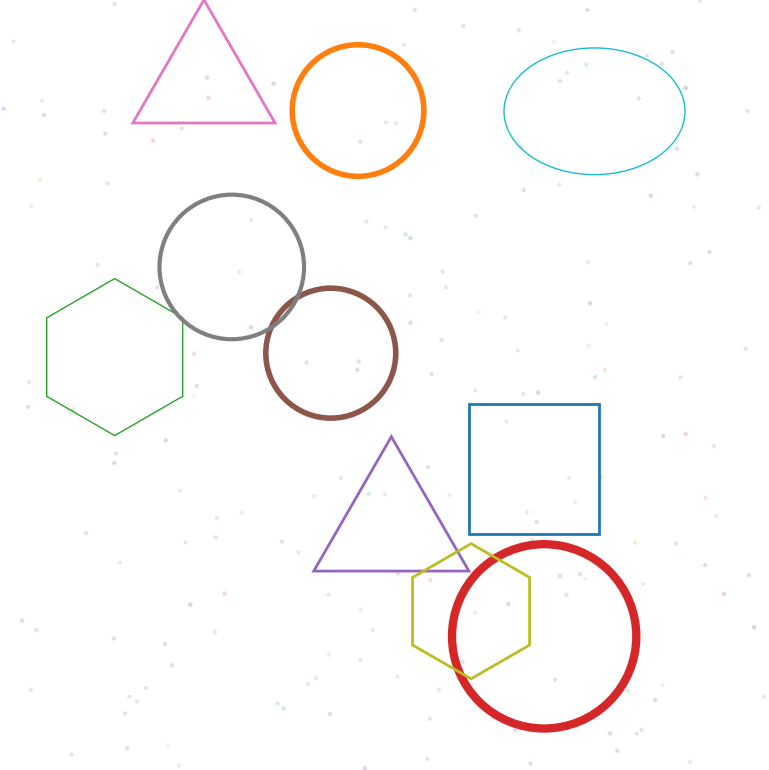[{"shape": "square", "thickness": 1, "radius": 0.42, "center": [0.694, 0.391]}, {"shape": "circle", "thickness": 2, "radius": 0.43, "center": [0.465, 0.856]}, {"shape": "hexagon", "thickness": 0.5, "radius": 0.51, "center": [0.149, 0.536]}, {"shape": "circle", "thickness": 3, "radius": 0.6, "center": [0.707, 0.174]}, {"shape": "triangle", "thickness": 1, "radius": 0.58, "center": [0.508, 0.317]}, {"shape": "circle", "thickness": 2, "radius": 0.42, "center": [0.43, 0.541]}, {"shape": "triangle", "thickness": 1, "radius": 0.53, "center": [0.265, 0.894]}, {"shape": "circle", "thickness": 1.5, "radius": 0.47, "center": [0.301, 0.653]}, {"shape": "hexagon", "thickness": 1, "radius": 0.44, "center": [0.612, 0.206]}, {"shape": "oval", "thickness": 0.5, "radius": 0.59, "center": [0.772, 0.855]}]